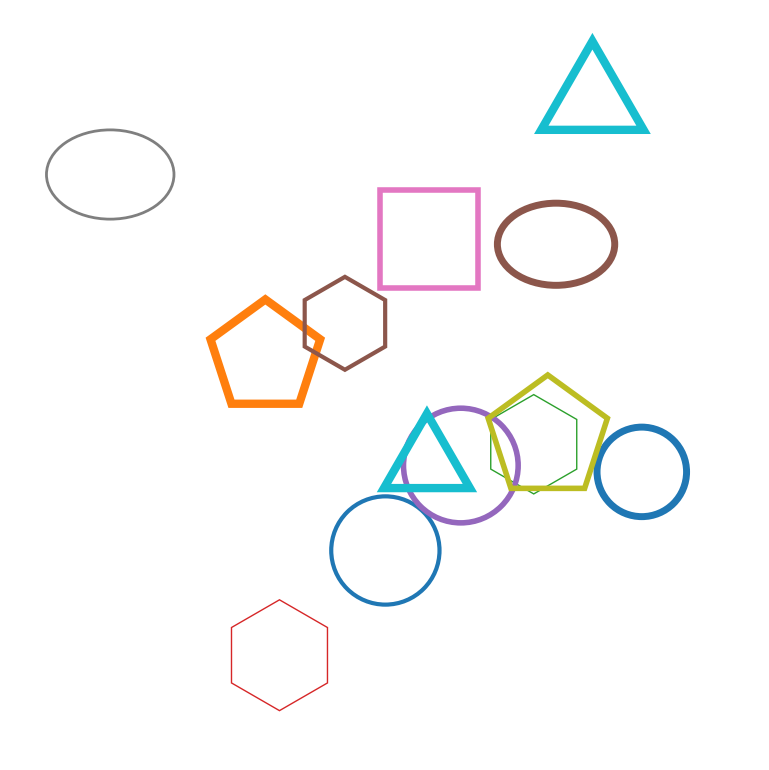[{"shape": "circle", "thickness": 2.5, "radius": 0.29, "center": [0.834, 0.387]}, {"shape": "circle", "thickness": 1.5, "radius": 0.35, "center": [0.5, 0.285]}, {"shape": "pentagon", "thickness": 3, "radius": 0.37, "center": [0.345, 0.536]}, {"shape": "hexagon", "thickness": 0.5, "radius": 0.32, "center": [0.693, 0.423]}, {"shape": "hexagon", "thickness": 0.5, "radius": 0.36, "center": [0.363, 0.149]}, {"shape": "circle", "thickness": 2, "radius": 0.37, "center": [0.598, 0.395]}, {"shape": "hexagon", "thickness": 1.5, "radius": 0.3, "center": [0.448, 0.58]}, {"shape": "oval", "thickness": 2.5, "radius": 0.38, "center": [0.722, 0.683]}, {"shape": "square", "thickness": 2, "radius": 0.32, "center": [0.557, 0.689]}, {"shape": "oval", "thickness": 1, "radius": 0.41, "center": [0.143, 0.773]}, {"shape": "pentagon", "thickness": 2, "radius": 0.41, "center": [0.711, 0.432]}, {"shape": "triangle", "thickness": 3, "radius": 0.38, "center": [0.769, 0.87]}, {"shape": "triangle", "thickness": 3, "radius": 0.32, "center": [0.554, 0.398]}]